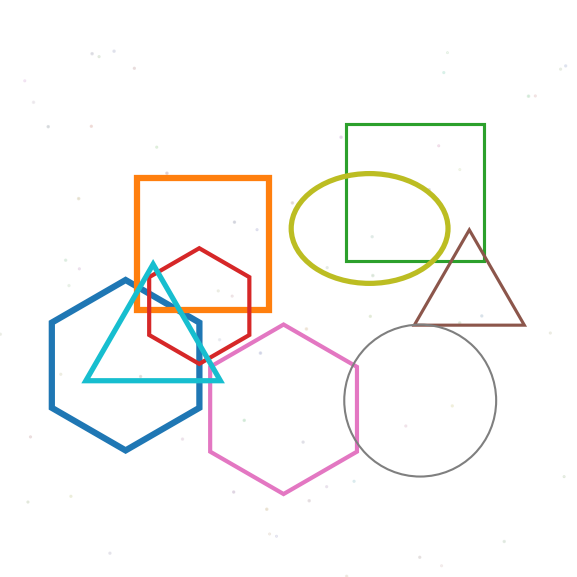[{"shape": "hexagon", "thickness": 3, "radius": 0.74, "center": [0.218, 0.367]}, {"shape": "square", "thickness": 3, "radius": 0.57, "center": [0.352, 0.577]}, {"shape": "square", "thickness": 1.5, "radius": 0.6, "center": [0.718, 0.666]}, {"shape": "hexagon", "thickness": 2, "radius": 0.5, "center": [0.345, 0.469]}, {"shape": "triangle", "thickness": 1.5, "radius": 0.55, "center": [0.813, 0.491]}, {"shape": "hexagon", "thickness": 2, "radius": 0.73, "center": [0.491, 0.29]}, {"shape": "circle", "thickness": 1, "radius": 0.66, "center": [0.728, 0.305]}, {"shape": "oval", "thickness": 2.5, "radius": 0.68, "center": [0.64, 0.604]}, {"shape": "triangle", "thickness": 2.5, "radius": 0.67, "center": [0.265, 0.407]}]